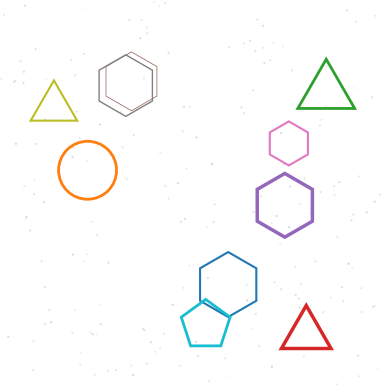[{"shape": "hexagon", "thickness": 1.5, "radius": 0.42, "center": [0.593, 0.261]}, {"shape": "circle", "thickness": 2, "radius": 0.38, "center": [0.227, 0.558]}, {"shape": "triangle", "thickness": 2, "radius": 0.43, "center": [0.847, 0.761]}, {"shape": "triangle", "thickness": 2.5, "radius": 0.37, "center": [0.795, 0.132]}, {"shape": "hexagon", "thickness": 2.5, "radius": 0.41, "center": [0.74, 0.467]}, {"shape": "hexagon", "thickness": 0.5, "radius": 0.38, "center": [0.341, 0.789]}, {"shape": "hexagon", "thickness": 1.5, "radius": 0.29, "center": [0.75, 0.627]}, {"shape": "hexagon", "thickness": 1, "radius": 0.4, "center": [0.327, 0.778]}, {"shape": "triangle", "thickness": 1.5, "radius": 0.35, "center": [0.14, 0.721]}, {"shape": "pentagon", "thickness": 2, "radius": 0.33, "center": [0.534, 0.156]}]